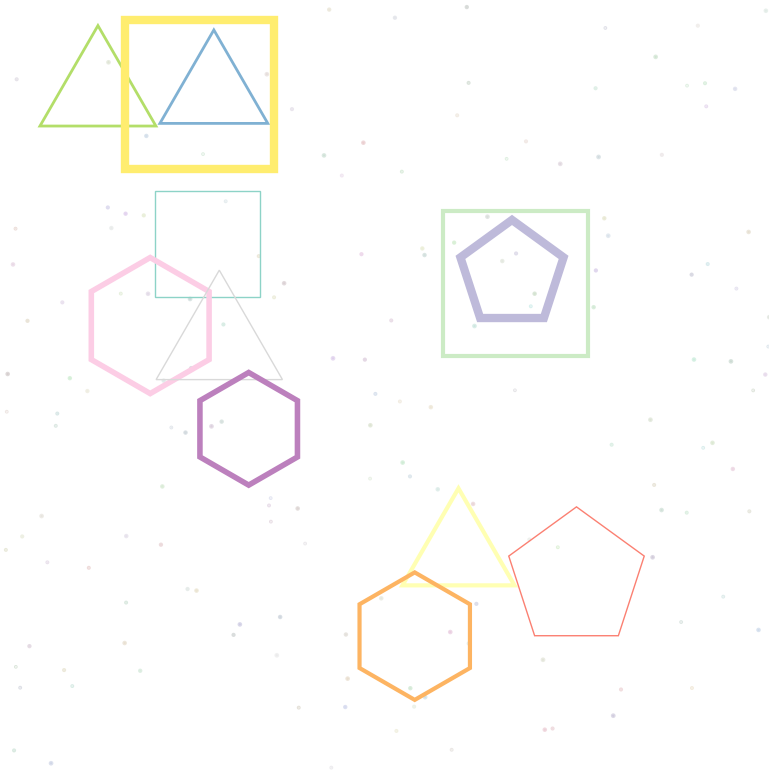[{"shape": "square", "thickness": 0.5, "radius": 0.34, "center": [0.27, 0.683]}, {"shape": "triangle", "thickness": 1.5, "radius": 0.42, "center": [0.595, 0.282]}, {"shape": "pentagon", "thickness": 3, "radius": 0.35, "center": [0.665, 0.644]}, {"shape": "pentagon", "thickness": 0.5, "radius": 0.46, "center": [0.749, 0.249]}, {"shape": "triangle", "thickness": 1, "radius": 0.4, "center": [0.278, 0.88]}, {"shape": "hexagon", "thickness": 1.5, "radius": 0.41, "center": [0.539, 0.174]}, {"shape": "triangle", "thickness": 1, "radius": 0.43, "center": [0.127, 0.88]}, {"shape": "hexagon", "thickness": 2, "radius": 0.44, "center": [0.195, 0.577]}, {"shape": "triangle", "thickness": 0.5, "radius": 0.47, "center": [0.285, 0.554]}, {"shape": "hexagon", "thickness": 2, "radius": 0.37, "center": [0.323, 0.443]}, {"shape": "square", "thickness": 1.5, "radius": 0.47, "center": [0.669, 0.632]}, {"shape": "square", "thickness": 3, "radius": 0.48, "center": [0.259, 0.877]}]